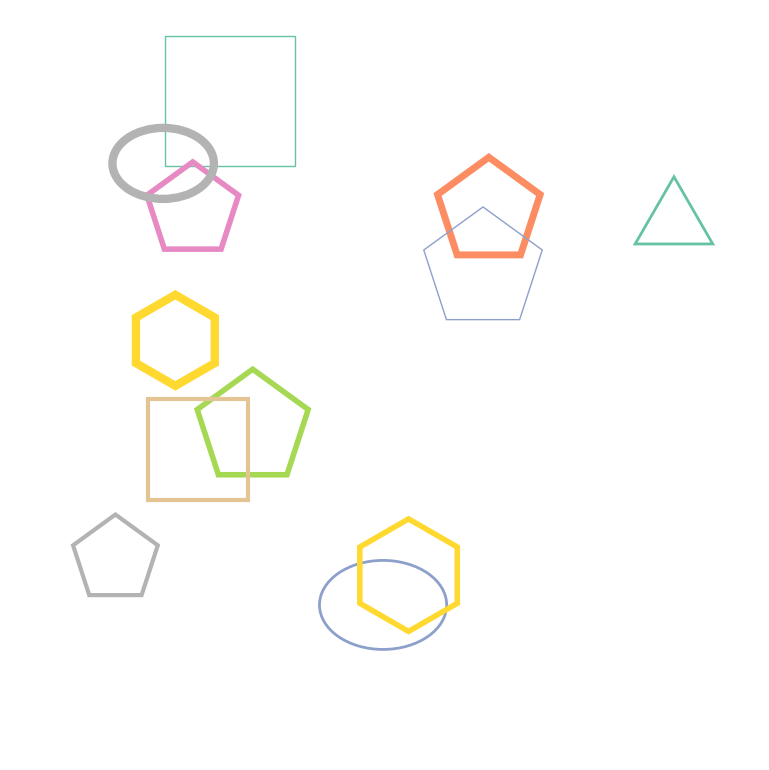[{"shape": "triangle", "thickness": 1, "radius": 0.29, "center": [0.875, 0.712]}, {"shape": "square", "thickness": 0.5, "radius": 0.42, "center": [0.299, 0.869]}, {"shape": "pentagon", "thickness": 2.5, "radius": 0.35, "center": [0.635, 0.726]}, {"shape": "oval", "thickness": 1, "radius": 0.41, "center": [0.497, 0.214]}, {"shape": "pentagon", "thickness": 0.5, "radius": 0.4, "center": [0.627, 0.65]}, {"shape": "pentagon", "thickness": 2, "radius": 0.31, "center": [0.25, 0.727]}, {"shape": "pentagon", "thickness": 2, "radius": 0.38, "center": [0.328, 0.445]}, {"shape": "hexagon", "thickness": 3, "radius": 0.3, "center": [0.228, 0.558]}, {"shape": "hexagon", "thickness": 2, "radius": 0.37, "center": [0.531, 0.253]}, {"shape": "square", "thickness": 1.5, "radius": 0.33, "center": [0.257, 0.416]}, {"shape": "oval", "thickness": 3, "radius": 0.33, "center": [0.212, 0.788]}, {"shape": "pentagon", "thickness": 1.5, "radius": 0.29, "center": [0.15, 0.274]}]